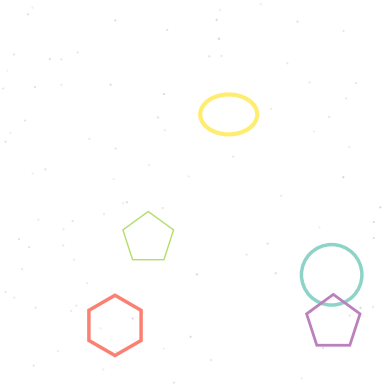[{"shape": "circle", "thickness": 2.5, "radius": 0.39, "center": [0.862, 0.286]}, {"shape": "hexagon", "thickness": 2.5, "radius": 0.39, "center": [0.299, 0.155]}, {"shape": "pentagon", "thickness": 1, "radius": 0.35, "center": [0.385, 0.381]}, {"shape": "pentagon", "thickness": 2, "radius": 0.36, "center": [0.866, 0.162]}, {"shape": "oval", "thickness": 3, "radius": 0.37, "center": [0.594, 0.703]}]